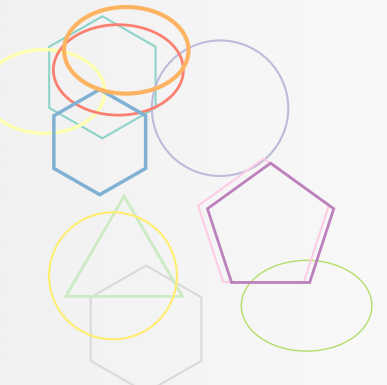[{"shape": "hexagon", "thickness": 1.5, "radius": 0.79, "center": [0.264, 0.799]}, {"shape": "oval", "thickness": 2.5, "radius": 0.78, "center": [0.115, 0.762]}, {"shape": "circle", "thickness": 1.5, "radius": 0.88, "center": [0.568, 0.719]}, {"shape": "oval", "thickness": 2, "radius": 0.84, "center": [0.305, 0.818]}, {"shape": "hexagon", "thickness": 2.5, "radius": 0.68, "center": [0.257, 0.631]}, {"shape": "oval", "thickness": 3, "radius": 0.8, "center": [0.326, 0.869]}, {"shape": "oval", "thickness": 1, "radius": 0.84, "center": [0.791, 0.206]}, {"shape": "pentagon", "thickness": 1.5, "radius": 0.89, "center": [0.68, 0.411]}, {"shape": "hexagon", "thickness": 1.5, "radius": 0.82, "center": [0.377, 0.145]}, {"shape": "pentagon", "thickness": 2, "radius": 0.86, "center": [0.698, 0.405]}, {"shape": "triangle", "thickness": 2, "radius": 0.87, "center": [0.32, 0.317]}, {"shape": "circle", "thickness": 1.5, "radius": 0.83, "center": [0.292, 0.284]}]